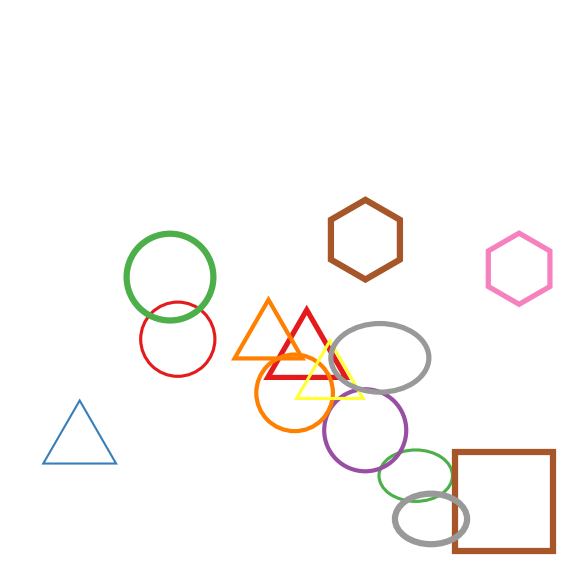[{"shape": "triangle", "thickness": 2.5, "radius": 0.39, "center": [0.531, 0.385]}, {"shape": "circle", "thickness": 1.5, "radius": 0.32, "center": [0.308, 0.412]}, {"shape": "triangle", "thickness": 1, "radius": 0.36, "center": [0.138, 0.233]}, {"shape": "oval", "thickness": 1.5, "radius": 0.32, "center": [0.72, 0.175]}, {"shape": "circle", "thickness": 3, "radius": 0.38, "center": [0.294, 0.519]}, {"shape": "circle", "thickness": 2, "radius": 0.36, "center": [0.632, 0.254]}, {"shape": "circle", "thickness": 2, "radius": 0.33, "center": [0.51, 0.319]}, {"shape": "triangle", "thickness": 2, "radius": 0.34, "center": [0.465, 0.412]}, {"shape": "triangle", "thickness": 1.5, "radius": 0.33, "center": [0.571, 0.342]}, {"shape": "hexagon", "thickness": 3, "radius": 0.34, "center": [0.633, 0.584]}, {"shape": "square", "thickness": 3, "radius": 0.43, "center": [0.873, 0.131]}, {"shape": "hexagon", "thickness": 2.5, "radius": 0.31, "center": [0.899, 0.534]}, {"shape": "oval", "thickness": 3, "radius": 0.31, "center": [0.746, 0.101]}, {"shape": "oval", "thickness": 2.5, "radius": 0.42, "center": [0.658, 0.38]}]